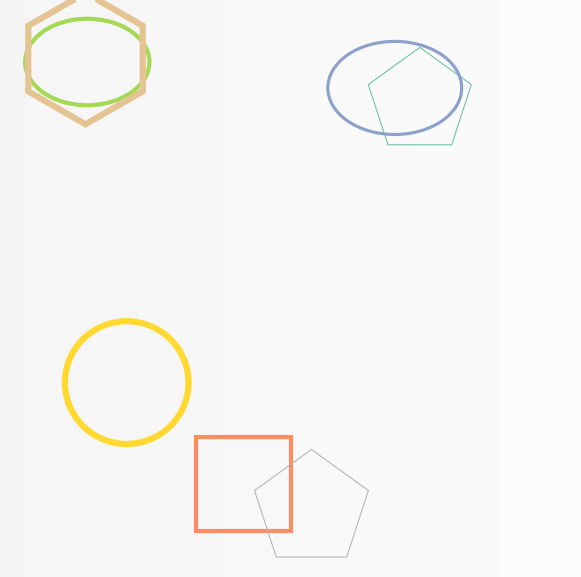[{"shape": "pentagon", "thickness": 0.5, "radius": 0.47, "center": [0.722, 0.824]}, {"shape": "square", "thickness": 2, "radius": 0.41, "center": [0.419, 0.162]}, {"shape": "oval", "thickness": 1.5, "radius": 0.58, "center": [0.679, 0.847]}, {"shape": "oval", "thickness": 2, "radius": 0.53, "center": [0.15, 0.892]}, {"shape": "circle", "thickness": 3, "radius": 0.53, "center": [0.218, 0.337]}, {"shape": "hexagon", "thickness": 3, "radius": 0.57, "center": [0.147, 0.898]}, {"shape": "pentagon", "thickness": 0.5, "radius": 0.51, "center": [0.536, 0.118]}]